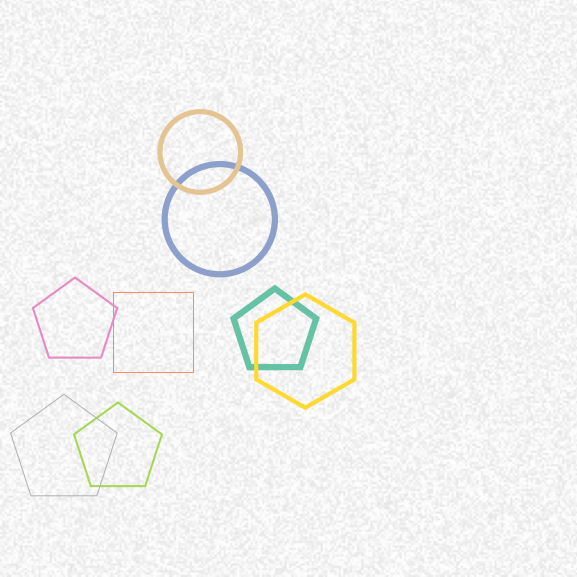[{"shape": "pentagon", "thickness": 3, "radius": 0.38, "center": [0.476, 0.424]}, {"shape": "square", "thickness": 0.5, "radius": 0.35, "center": [0.265, 0.424]}, {"shape": "circle", "thickness": 3, "radius": 0.48, "center": [0.381, 0.62]}, {"shape": "pentagon", "thickness": 1, "radius": 0.38, "center": [0.13, 0.442]}, {"shape": "pentagon", "thickness": 1, "radius": 0.4, "center": [0.204, 0.222]}, {"shape": "hexagon", "thickness": 2, "radius": 0.49, "center": [0.529, 0.391]}, {"shape": "circle", "thickness": 2.5, "radius": 0.35, "center": [0.347, 0.736]}, {"shape": "pentagon", "thickness": 0.5, "radius": 0.49, "center": [0.111, 0.219]}]